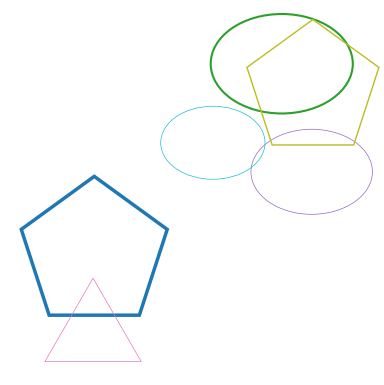[{"shape": "pentagon", "thickness": 2.5, "radius": 1.0, "center": [0.245, 0.343]}, {"shape": "oval", "thickness": 1.5, "radius": 0.92, "center": [0.732, 0.834]}, {"shape": "oval", "thickness": 0.5, "radius": 0.79, "center": [0.81, 0.554]}, {"shape": "triangle", "thickness": 0.5, "radius": 0.72, "center": [0.242, 0.133]}, {"shape": "pentagon", "thickness": 1, "radius": 0.9, "center": [0.813, 0.769]}, {"shape": "oval", "thickness": 0.5, "radius": 0.68, "center": [0.553, 0.629]}]